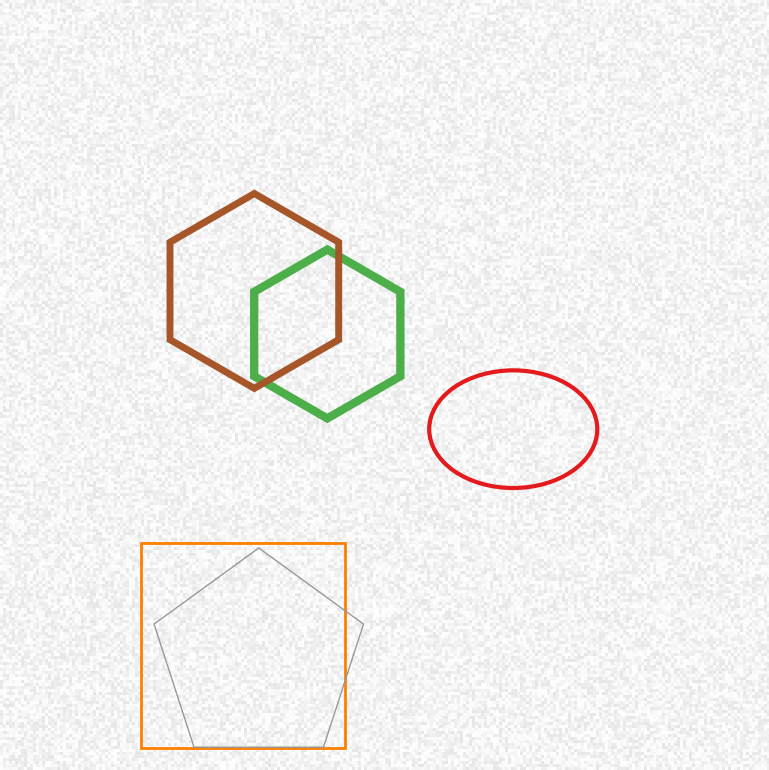[{"shape": "oval", "thickness": 1.5, "radius": 0.55, "center": [0.667, 0.443]}, {"shape": "hexagon", "thickness": 3, "radius": 0.55, "center": [0.425, 0.566]}, {"shape": "square", "thickness": 1, "radius": 0.66, "center": [0.315, 0.162]}, {"shape": "hexagon", "thickness": 2.5, "radius": 0.63, "center": [0.33, 0.622]}, {"shape": "pentagon", "thickness": 0.5, "radius": 0.72, "center": [0.336, 0.145]}]